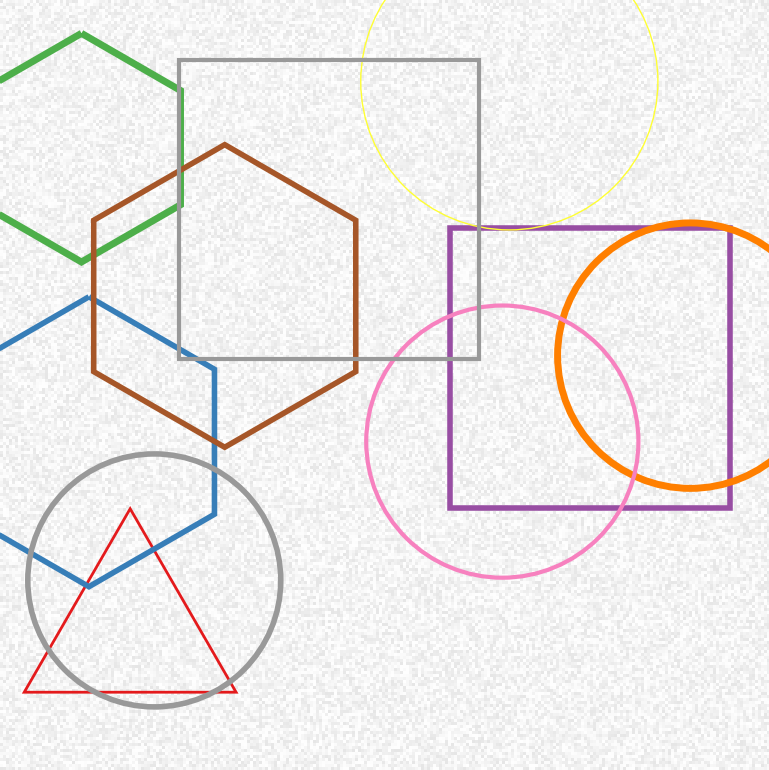[{"shape": "triangle", "thickness": 1, "radius": 0.79, "center": [0.169, 0.18]}, {"shape": "hexagon", "thickness": 2, "radius": 0.94, "center": [0.116, 0.426]}, {"shape": "hexagon", "thickness": 2.5, "radius": 0.74, "center": [0.106, 0.808]}, {"shape": "square", "thickness": 2, "radius": 0.91, "center": [0.766, 0.522]}, {"shape": "circle", "thickness": 2.5, "radius": 0.86, "center": [0.897, 0.538]}, {"shape": "circle", "thickness": 0.5, "radius": 0.96, "center": [0.661, 0.894]}, {"shape": "hexagon", "thickness": 2, "radius": 0.98, "center": [0.292, 0.616]}, {"shape": "circle", "thickness": 1.5, "radius": 0.88, "center": [0.652, 0.426]}, {"shape": "circle", "thickness": 2, "radius": 0.82, "center": [0.2, 0.246]}, {"shape": "square", "thickness": 1.5, "radius": 0.97, "center": [0.427, 0.728]}]